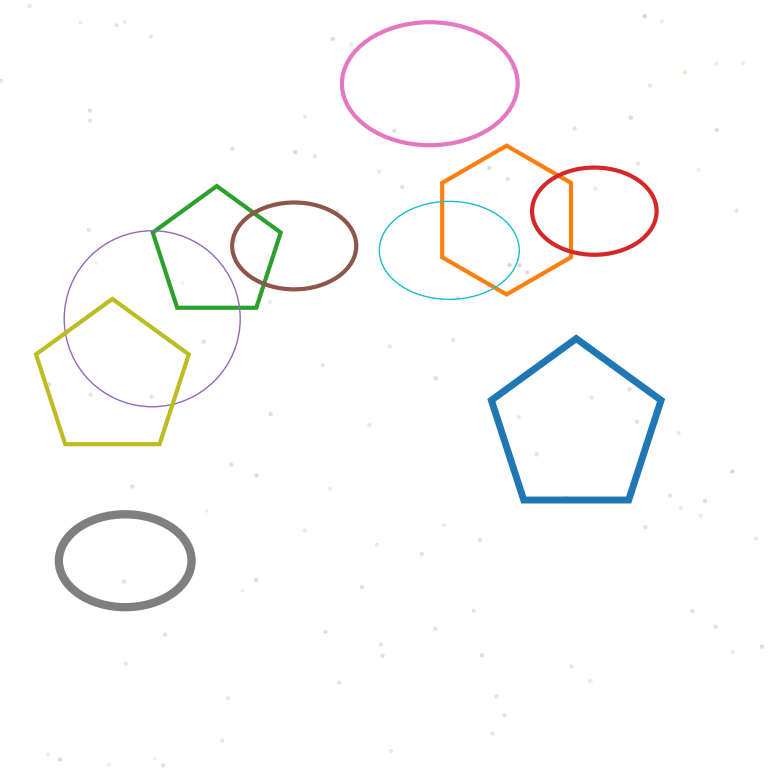[{"shape": "pentagon", "thickness": 2.5, "radius": 0.58, "center": [0.748, 0.444]}, {"shape": "hexagon", "thickness": 1.5, "radius": 0.48, "center": [0.658, 0.714]}, {"shape": "pentagon", "thickness": 1.5, "radius": 0.44, "center": [0.281, 0.671]}, {"shape": "oval", "thickness": 1.5, "radius": 0.4, "center": [0.772, 0.726]}, {"shape": "circle", "thickness": 0.5, "radius": 0.57, "center": [0.198, 0.586]}, {"shape": "oval", "thickness": 1.5, "radius": 0.4, "center": [0.382, 0.681]}, {"shape": "oval", "thickness": 1.5, "radius": 0.57, "center": [0.558, 0.891]}, {"shape": "oval", "thickness": 3, "radius": 0.43, "center": [0.163, 0.272]}, {"shape": "pentagon", "thickness": 1.5, "radius": 0.52, "center": [0.146, 0.508]}, {"shape": "oval", "thickness": 0.5, "radius": 0.45, "center": [0.584, 0.675]}]